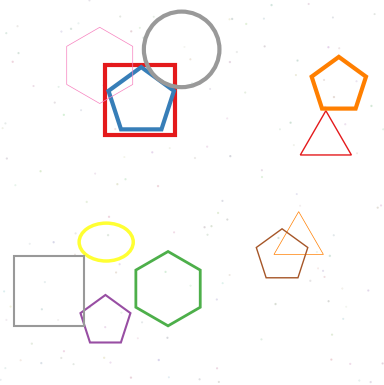[{"shape": "square", "thickness": 3, "radius": 0.45, "center": [0.363, 0.74]}, {"shape": "triangle", "thickness": 1, "radius": 0.38, "center": [0.846, 0.636]}, {"shape": "pentagon", "thickness": 3, "radius": 0.45, "center": [0.367, 0.736]}, {"shape": "hexagon", "thickness": 2, "radius": 0.48, "center": [0.436, 0.25]}, {"shape": "pentagon", "thickness": 1.5, "radius": 0.34, "center": [0.274, 0.166]}, {"shape": "triangle", "thickness": 0.5, "radius": 0.37, "center": [0.776, 0.376]}, {"shape": "pentagon", "thickness": 3, "radius": 0.37, "center": [0.88, 0.778]}, {"shape": "oval", "thickness": 2.5, "radius": 0.35, "center": [0.276, 0.371]}, {"shape": "pentagon", "thickness": 1, "radius": 0.35, "center": [0.733, 0.335]}, {"shape": "hexagon", "thickness": 0.5, "radius": 0.49, "center": [0.259, 0.83]}, {"shape": "square", "thickness": 1.5, "radius": 0.45, "center": [0.128, 0.244]}, {"shape": "circle", "thickness": 3, "radius": 0.49, "center": [0.472, 0.872]}]